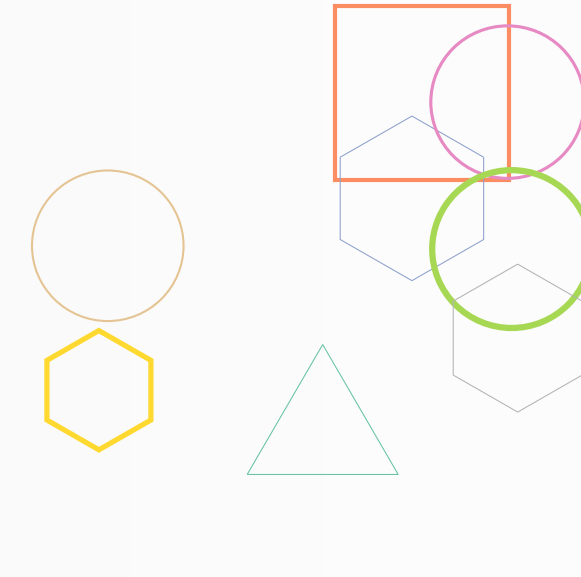[{"shape": "triangle", "thickness": 0.5, "radius": 0.75, "center": [0.555, 0.253]}, {"shape": "square", "thickness": 2, "radius": 0.75, "center": [0.727, 0.838]}, {"shape": "hexagon", "thickness": 0.5, "radius": 0.71, "center": [0.709, 0.656]}, {"shape": "circle", "thickness": 1.5, "radius": 0.66, "center": [0.873, 0.822]}, {"shape": "circle", "thickness": 3, "radius": 0.68, "center": [0.88, 0.568]}, {"shape": "hexagon", "thickness": 2.5, "radius": 0.52, "center": [0.17, 0.323]}, {"shape": "circle", "thickness": 1, "radius": 0.65, "center": [0.185, 0.574]}, {"shape": "hexagon", "thickness": 0.5, "radius": 0.64, "center": [0.891, 0.414]}]